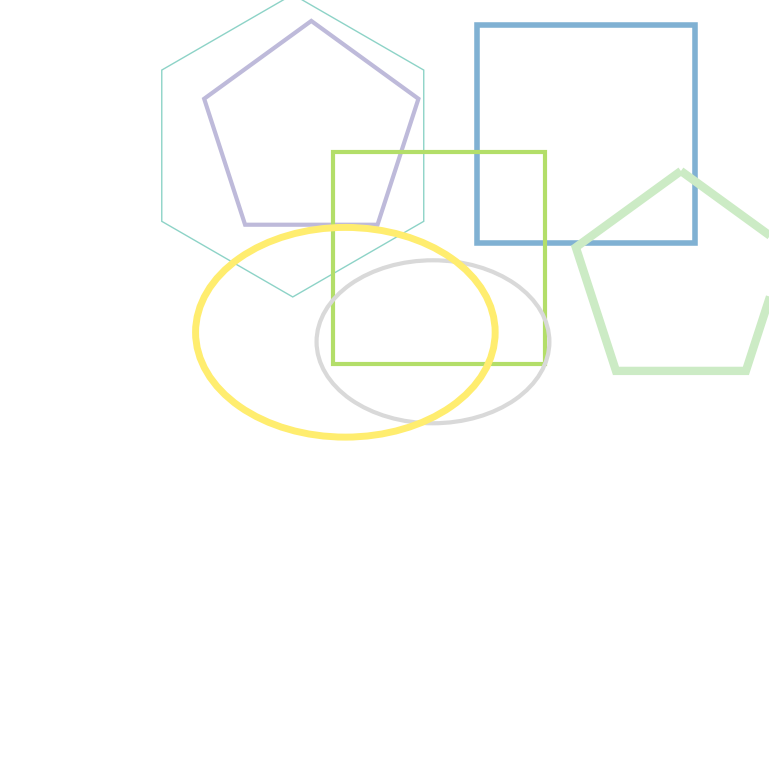[{"shape": "hexagon", "thickness": 0.5, "radius": 0.98, "center": [0.38, 0.811]}, {"shape": "pentagon", "thickness": 1.5, "radius": 0.73, "center": [0.404, 0.827]}, {"shape": "square", "thickness": 2, "radius": 0.71, "center": [0.761, 0.826]}, {"shape": "square", "thickness": 1.5, "radius": 0.69, "center": [0.57, 0.665]}, {"shape": "oval", "thickness": 1.5, "radius": 0.76, "center": [0.562, 0.556]}, {"shape": "pentagon", "thickness": 3, "radius": 0.72, "center": [0.884, 0.634]}, {"shape": "oval", "thickness": 2.5, "radius": 0.97, "center": [0.449, 0.568]}]